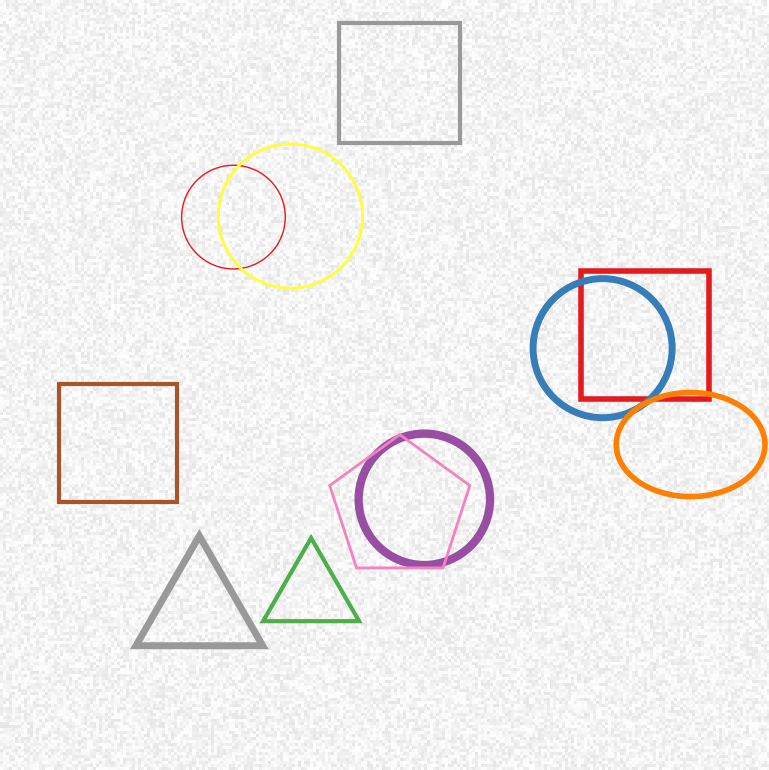[{"shape": "circle", "thickness": 0.5, "radius": 0.34, "center": [0.303, 0.718]}, {"shape": "square", "thickness": 2, "radius": 0.42, "center": [0.837, 0.565]}, {"shape": "circle", "thickness": 2.5, "radius": 0.45, "center": [0.783, 0.548]}, {"shape": "triangle", "thickness": 1.5, "radius": 0.36, "center": [0.404, 0.229]}, {"shape": "circle", "thickness": 3, "radius": 0.43, "center": [0.551, 0.352]}, {"shape": "oval", "thickness": 2, "radius": 0.48, "center": [0.897, 0.423]}, {"shape": "circle", "thickness": 1, "radius": 0.47, "center": [0.377, 0.719]}, {"shape": "square", "thickness": 1.5, "radius": 0.38, "center": [0.153, 0.425]}, {"shape": "pentagon", "thickness": 1, "radius": 0.48, "center": [0.519, 0.34]}, {"shape": "square", "thickness": 1.5, "radius": 0.39, "center": [0.519, 0.892]}, {"shape": "triangle", "thickness": 2.5, "radius": 0.48, "center": [0.259, 0.209]}]